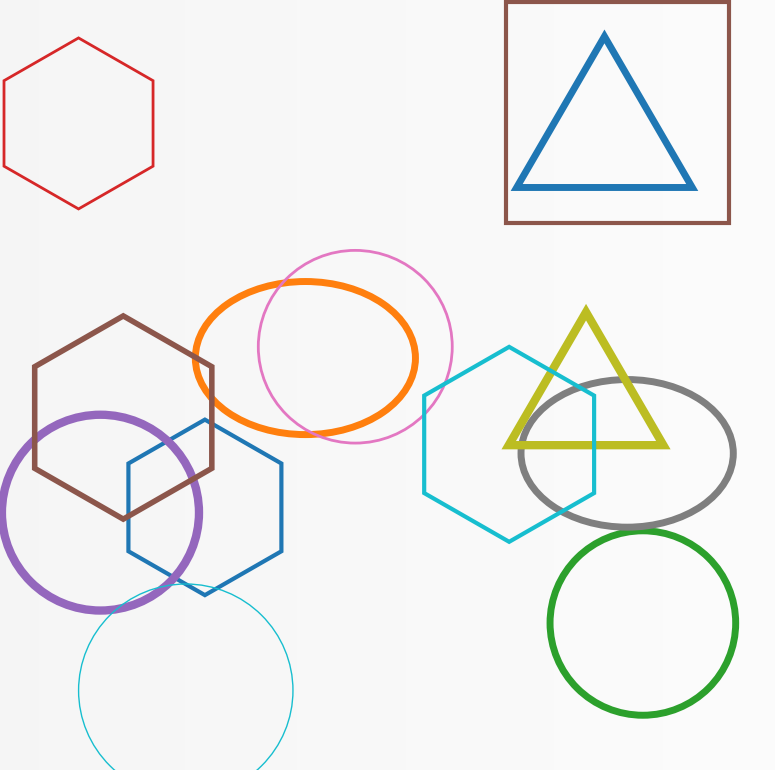[{"shape": "hexagon", "thickness": 1.5, "radius": 0.57, "center": [0.264, 0.341]}, {"shape": "triangle", "thickness": 2.5, "radius": 0.65, "center": [0.78, 0.822]}, {"shape": "oval", "thickness": 2.5, "radius": 0.71, "center": [0.394, 0.535]}, {"shape": "circle", "thickness": 2.5, "radius": 0.6, "center": [0.83, 0.191]}, {"shape": "hexagon", "thickness": 1, "radius": 0.56, "center": [0.101, 0.84]}, {"shape": "circle", "thickness": 3, "radius": 0.64, "center": [0.13, 0.334]}, {"shape": "square", "thickness": 1.5, "radius": 0.72, "center": [0.797, 0.854]}, {"shape": "hexagon", "thickness": 2, "radius": 0.66, "center": [0.159, 0.458]}, {"shape": "circle", "thickness": 1, "radius": 0.63, "center": [0.458, 0.55]}, {"shape": "oval", "thickness": 2.5, "radius": 0.68, "center": [0.809, 0.411]}, {"shape": "triangle", "thickness": 3, "radius": 0.58, "center": [0.756, 0.479]}, {"shape": "circle", "thickness": 0.5, "radius": 0.69, "center": [0.24, 0.103]}, {"shape": "hexagon", "thickness": 1.5, "radius": 0.63, "center": [0.657, 0.423]}]